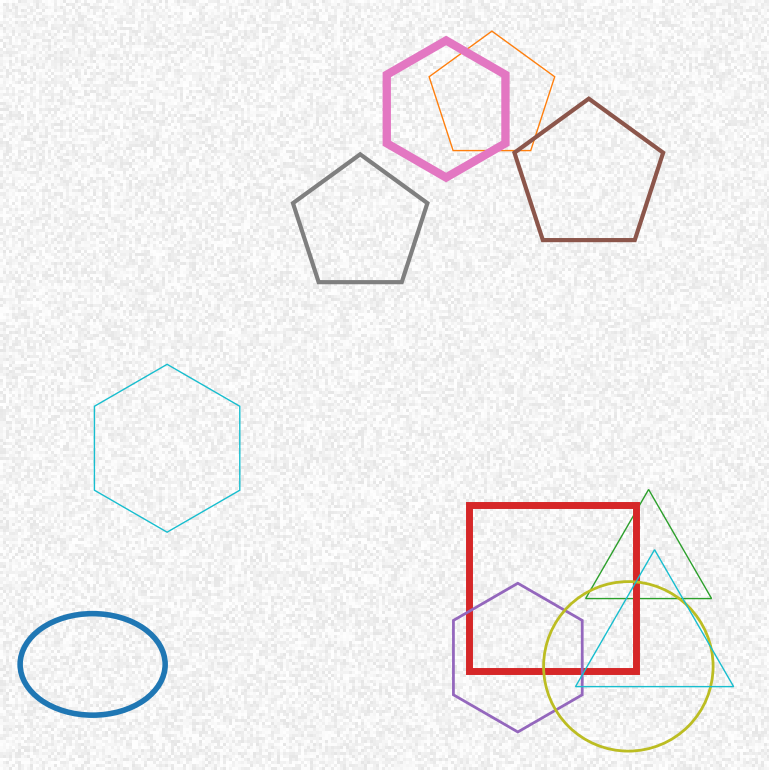[{"shape": "oval", "thickness": 2, "radius": 0.47, "center": [0.12, 0.137]}, {"shape": "pentagon", "thickness": 0.5, "radius": 0.43, "center": [0.639, 0.874]}, {"shape": "triangle", "thickness": 0.5, "radius": 0.47, "center": [0.842, 0.27]}, {"shape": "square", "thickness": 2.5, "radius": 0.54, "center": [0.717, 0.236]}, {"shape": "hexagon", "thickness": 1, "radius": 0.48, "center": [0.673, 0.146]}, {"shape": "pentagon", "thickness": 1.5, "radius": 0.51, "center": [0.765, 0.77]}, {"shape": "hexagon", "thickness": 3, "radius": 0.44, "center": [0.579, 0.858]}, {"shape": "pentagon", "thickness": 1.5, "radius": 0.46, "center": [0.468, 0.708]}, {"shape": "circle", "thickness": 1, "radius": 0.55, "center": [0.816, 0.135]}, {"shape": "hexagon", "thickness": 0.5, "radius": 0.55, "center": [0.217, 0.418]}, {"shape": "triangle", "thickness": 0.5, "radius": 0.59, "center": [0.85, 0.168]}]